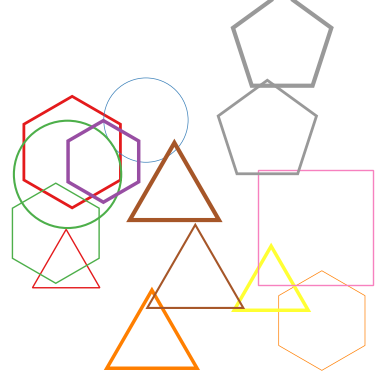[{"shape": "hexagon", "thickness": 2, "radius": 0.72, "center": [0.187, 0.605]}, {"shape": "triangle", "thickness": 1, "radius": 0.51, "center": [0.172, 0.303]}, {"shape": "circle", "thickness": 0.5, "radius": 0.55, "center": [0.379, 0.688]}, {"shape": "hexagon", "thickness": 1, "radius": 0.65, "center": [0.145, 0.394]}, {"shape": "circle", "thickness": 1.5, "radius": 0.7, "center": [0.175, 0.547]}, {"shape": "hexagon", "thickness": 2.5, "radius": 0.53, "center": [0.269, 0.581]}, {"shape": "triangle", "thickness": 2.5, "radius": 0.68, "center": [0.395, 0.111]}, {"shape": "hexagon", "thickness": 0.5, "radius": 0.65, "center": [0.836, 0.167]}, {"shape": "triangle", "thickness": 2.5, "radius": 0.56, "center": [0.704, 0.25]}, {"shape": "triangle", "thickness": 3, "radius": 0.67, "center": [0.453, 0.495]}, {"shape": "triangle", "thickness": 1.5, "radius": 0.72, "center": [0.507, 0.272]}, {"shape": "square", "thickness": 1, "radius": 0.75, "center": [0.819, 0.41]}, {"shape": "pentagon", "thickness": 2, "radius": 0.67, "center": [0.694, 0.657]}, {"shape": "pentagon", "thickness": 3, "radius": 0.67, "center": [0.733, 0.886]}]